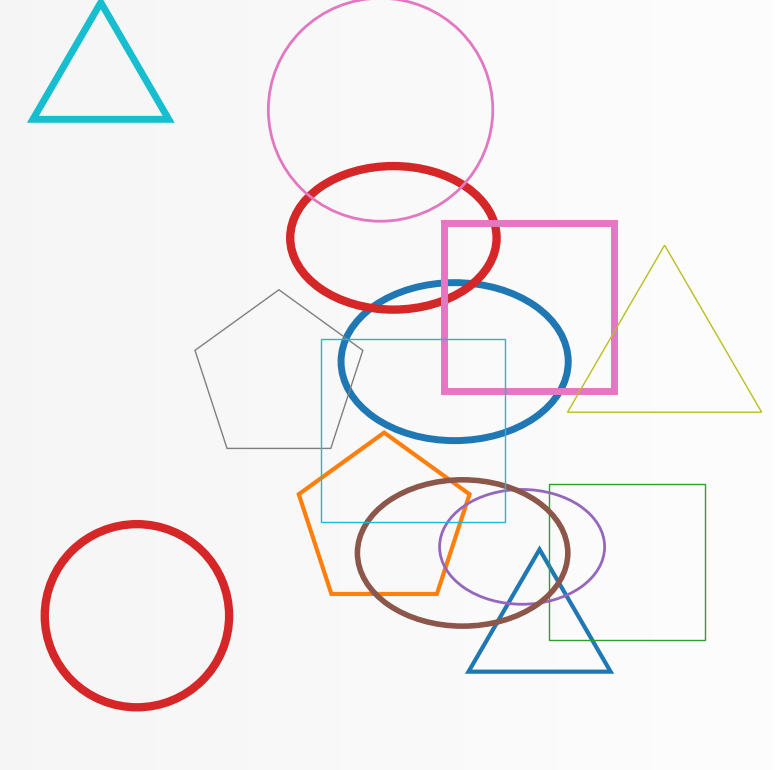[{"shape": "oval", "thickness": 2.5, "radius": 0.73, "center": [0.587, 0.53]}, {"shape": "triangle", "thickness": 1.5, "radius": 0.53, "center": [0.696, 0.181]}, {"shape": "pentagon", "thickness": 1.5, "radius": 0.58, "center": [0.496, 0.322]}, {"shape": "square", "thickness": 0.5, "radius": 0.5, "center": [0.809, 0.27]}, {"shape": "circle", "thickness": 3, "radius": 0.59, "center": [0.177, 0.2]}, {"shape": "oval", "thickness": 3, "radius": 0.67, "center": [0.508, 0.691]}, {"shape": "oval", "thickness": 1, "radius": 0.53, "center": [0.674, 0.29]}, {"shape": "oval", "thickness": 2, "radius": 0.68, "center": [0.597, 0.282]}, {"shape": "circle", "thickness": 1, "radius": 0.72, "center": [0.491, 0.858]}, {"shape": "square", "thickness": 2.5, "radius": 0.55, "center": [0.682, 0.601]}, {"shape": "pentagon", "thickness": 0.5, "radius": 0.57, "center": [0.36, 0.51]}, {"shape": "triangle", "thickness": 0.5, "radius": 0.72, "center": [0.858, 0.537]}, {"shape": "square", "thickness": 0.5, "radius": 0.6, "center": [0.533, 0.441]}, {"shape": "triangle", "thickness": 2.5, "radius": 0.51, "center": [0.13, 0.896]}]